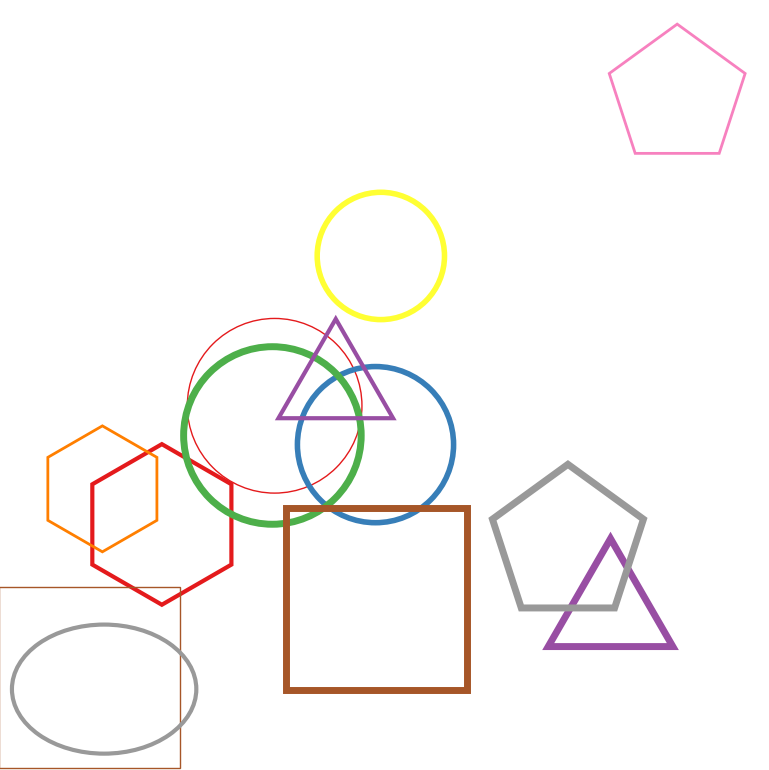[{"shape": "hexagon", "thickness": 1.5, "radius": 0.52, "center": [0.21, 0.319]}, {"shape": "circle", "thickness": 0.5, "radius": 0.57, "center": [0.357, 0.473]}, {"shape": "circle", "thickness": 2, "radius": 0.51, "center": [0.488, 0.423]}, {"shape": "circle", "thickness": 2.5, "radius": 0.58, "center": [0.354, 0.434]}, {"shape": "triangle", "thickness": 2.5, "radius": 0.47, "center": [0.793, 0.207]}, {"shape": "triangle", "thickness": 1.5, "radius": 0.43, "center": [0.436, 0.5]}, {"shape": "hexagon", "thickness": 1, "radius": 0.41, "center": [0.133, 0.365]}, {"shape": "circle", "thickness": 2, "radius": 0.41, "center": [0.495, 0.668]}, {"shape": "square", "thickness": 2.5, "radius": 0.59, "center": [0.489, 0.222]}, {"shape": "square", "thickness": 0.5, "radius": 0.59, "center": [0.117, 0.12]}, {"shape": "pentagon", "thickness": 1, "radius": 0.46, "center": [0.879, 0.876]}, {"shape": "pentagon", "thickness": 2.5, "radius": 0.52, "center": [0.738, 0.294]}, {"shape": "oval", "thickness": 1.5, "radius": 0.6, "center": [0.135, 0.105]}]